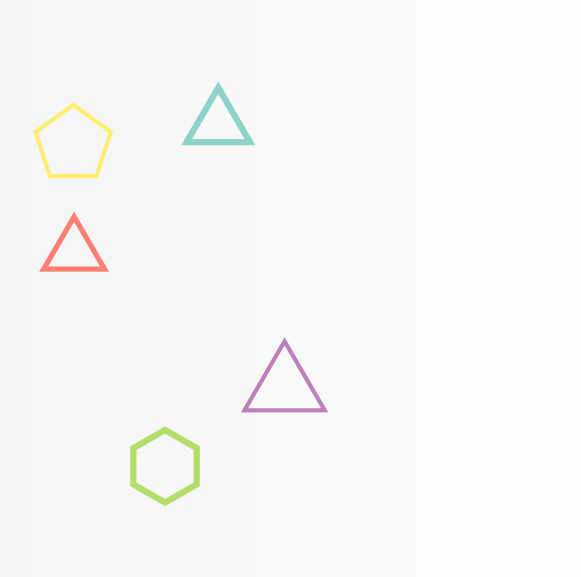[{"shape": "triangle", "thickness": 3, "radius": 0.31, "center": [0.376, 0.784]}, {"shape": "triangle", "thickness": 2.5, "radius": 0.3, "center": [0.127, 0.563]}, {"shape": "hexagon", "thickness": 3, "radius": 0.31, "center": [0.284, 0.192]}, {"shape": "triangle", "thickness": 2, "radius": 0.4, "center": [0.49, 0.328]}, {"shape": "pentagon", "thickness": 2, "radius": 0.34, "center": [0.126, 0.749]}]